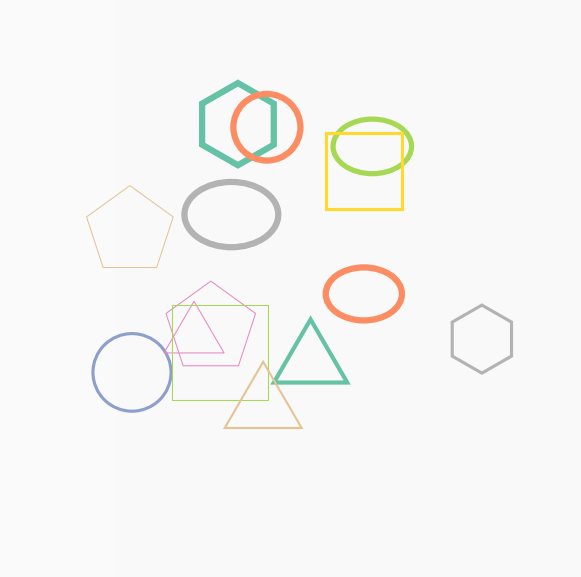[{"shape": "hexagon", "thickness": 3, "radius": 0.36, "center": [0.409, 0.784]}, {"shape": "triangle", "thickness": 2, "radius": 0.36, "center": [0.534, 0.373]}, {"shape": "oval", "thickness": 3, "radius": 0.33, "center": [0.626, 0.49]}, {"shape": "circle", "thickness": 3, "radius": 0.29, "center": [0.459, 0.779]}, {"shape": "circle", "thickness": 1.5, "radius": 0.34, "center": [0.227, 0.354]}, {"shape": "pentagon", "thickness": 0.5, "radius": 0.41, "center": [0.363, 0.431]}, {"shape": "triangle", "thickness": 0.5, "radius": 0.3, "center": [0.334, 0.418]}, {"shape": "square", "thickness": 0.5, "radius": 0.41, "center": [0.378, 0.389]}, {"shape": "oval", "thickness": 2.5, "radius": 0.34, "center": [0.641, 0.746]}, {"shape": "square", "thickness": 1.5, "radius": 0.33, "center": [0.626, 0.703]}, {"shape": "triangle", "thickness": 1, "radius": 0.38, "center": [0.453, 0.296]}, {"shape": "pentagon", "thickness": 0.5, "radius": 0.39, "center": [0.223, 0.599]}, {"shape": "oval", "thickness": 3, "radius": 0.4, "center": [0.398, 0.628]}, {"shape": "hexagon", "thickness": 1.5, "radius": 0.29, "center": [0.829, 0.412]}]